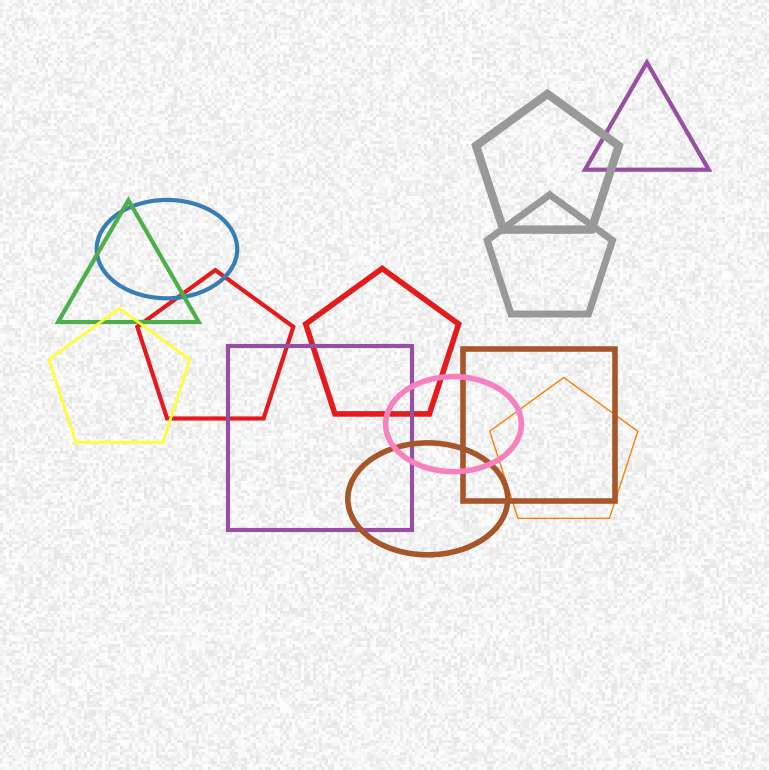[{"shape": "pentagon", "thickness": 2, "radius": 0.52, "center": [0.496, 0.547]}, {"shape": "pentagon", "thickness": 1.5, "radius": 0.53, "center": [0.28, 0.543]}, {"shape": "oval", "thickness": 1.5, "radius": 0.46, "center": [0.217, 0.676]}, {"shape": "triangle", "thickness": 1.5, "radius": 0.53, "center": [0.167, 0.634]}, {"shape": "triangle", "thickness": 1.5, "radius": 0.46, "center": [0.84, 0.826]}, {"shape": "square", "thickness": 1.5, "radius": 0.6, "center": [0.416, 0.431]}, {"shape": "pentagon", "thickness": 0.5, "radius": 0.51, "center": [0.732, 0.409]}, {"shape": "pentagon", "thickness": 1, "radius": 0.48, "center": [0.155, 0.503]}, {"shape": "oval", "thickness": 2, "radius": 0.52, "center": [0.556, 0.352]}, {"shape": "square", "thickness": 2, "radius": 0.5, "center": [0.7, 0.448]}, {"shape": "oval", "thickness": 2, "radius": 0.44, "center": [0.589, 0.449]}, {"shape": "pentagon", "thickness": 2.5, "radius": 0.43, "center": [0.714, 0.661]}, {"shape": "pentagon", "thickness": 3, "radius": 0.49, "center": [0.711, 0.781]}]